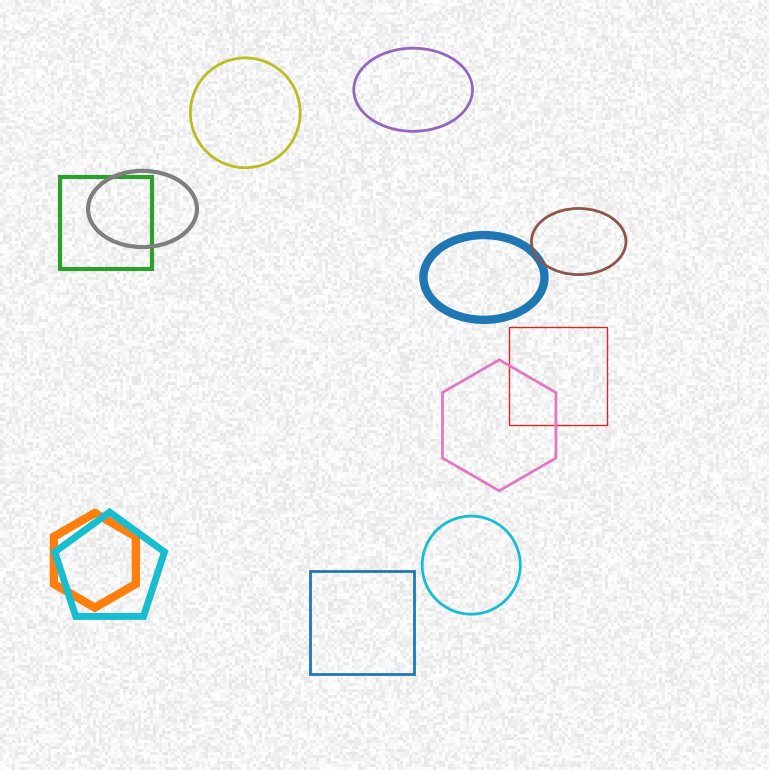[{"shape": "oval", "thickness": 3, "radius": 0.39, "center": [0.629, 0.64]}, {"shape": "square", "thickness": 1, "radius": 0.34, "center": [0.47, 0.192]}, {"shape": "hexagon", "thickness": 3, "radius": 0.31, "center": [0.123, 0.272]}, {"shape": "square", "thickness": 1.5, "radius": 0.3, "center": [0.138, 0.711]}, {"shape": "square", "thickness": 0.5, "radius": 0.32, "center": [0.725, 0.512]}, {"shape": "oval", "thickness": 1, "radius": 0.39, "center": [0.537, 0.883]}, {"shape": "oval", "thickness": 1, "radius": 0.31, "center": [0.752, 0.686]}, {"shape": "hexagon", "thickness": 1, "radius": 0.43, "center": [0.648, 0.448]}, {"shape": "oval", "thickness": 1.5, "radius": 0.35, "center": [0.185, 0.729]}, {"shape": "circle", "thickness": 1, "radius": 0.36, "center": [0.319, 0.853]}, {"shape": "pentagon", "thickness": 2.5, "radius": 0.37, "center": [0.142, 0.26]}, {"shape": "circle", "thickness": 1, "radius": 0.32, "center": [0.612, 0.266]}]